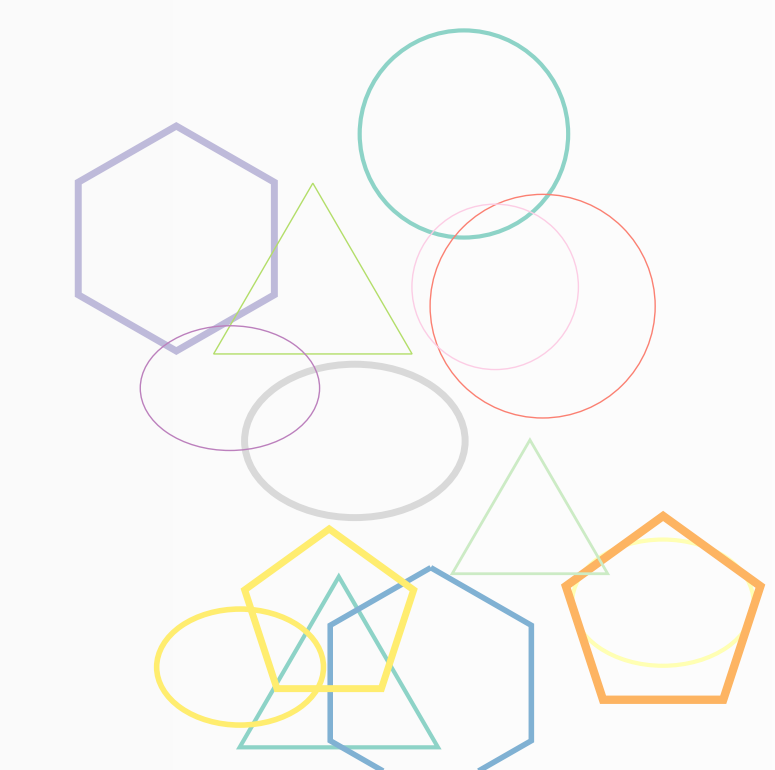[{"shape": "triangle", "thickness": 1.5, "radius": 0.74, "center": [0.437, 0.103]}, {"shape": "circle", "thickness": 1.5, "radius": 0.67, "center": [0.599, 0.826]}, {"shape": "oval", "thickness": 1.5, "radius": 0.59, "center": [0.855, 0.217]}, {"shape": "hexagon", "thickness": 2.5, "radius": 0.73, "center": [0.227, 0.69]}, {"shape": "circle", "thickness": 0.5, "radius": 0.73, "center": [0.7, 0.602]}, {"shape": "hexagon", "thickness": 2, "radius": 0.75, "center": [0.556, 0.113]}, {"shape": "pentagon", "thickness": 3, "radius": 0.66, "center": [0.856, 0.198]}, {"shape": "triangle", "thickness": 0.5, "radius": 0.74, "center": [0.404, 0.614]}, {"shape": "circle", "thickness": 0.5, "radius": 0.54, "center": [0.639, 0.627]}, {"shape": "oval", "thickness": 2.5, "radius": 0.71, "center": [0.458, 0.427]}, {"shape": "oval", "thickness": 0.5, "radius": 0.58, "center": [0.297, 0.496]}, {"shape": "triangle", "thickness": 1, "radius": 0.58, "center": [0.684, 0.313]}, {"shape": "oval", "thickness": 2, "radius": 0.54, "center": [0.31, 0.134]}, {"shape": "pentagon", "thickness": 2.5, "radius": 0.57, "center": [0.425, 0.198]}]